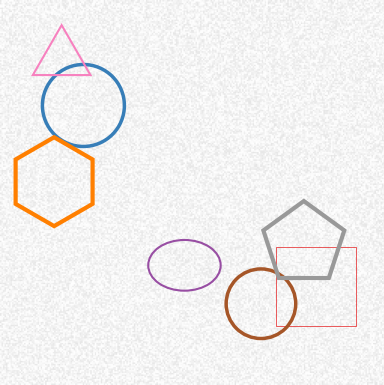[{"shape": "square", "thickness": 0.5, "radius": 0.52, "center": [0.822, 0.255]}, {"shape": "circle", "thickness": 2.5, "radius": 0.53, "center": [0.217, 0.726]}, {"shape": "oval", "thickness": 1.5, "radius": 0.47, "center": [0.479, 0.311]}, {"shape": "hexagon", "thickness": 3, "radius": 0.58, "center": [0.141, 0.528]}, {"shape": "circle", "thickness": 2.5, "radius": 0.45, "center": [0.678, 0.211]}, {"shape": "triangle", "thickness": 1.5, "radius": 0.43, "center": [0.16, 0.848]}, {"shape": "pentagon", "thickness": 3, "radius": 0.55, "center": [0.789, 0.367]}]